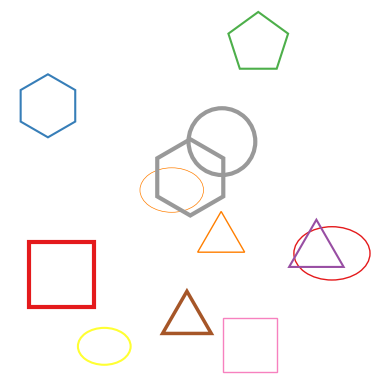[{"shape": "oval", "thickness": 1, "radius": 0.49, "center": [0.862, 0.342]}, {"shape": "square", "thickness": 3, "radius": 0.43, "center": [0.16, 0.287]}, {"shape": "hexagon", "thickness": 1.5, "radius": 0.41, "center": [0.125, 0.725]}, {"shape": "pentagon", "thickness": 1.5, "radius": 0.41, "center": [0.671, 0.887]}, {"shape": "triangle", "thickness": 1.5, "radius": 0.41, "center": [0.822, 0.348]}, {"shape": "triangle", "thickness": 1, "radius": 0.35, "center": [0.574, 0.38]}, {"shape": "oval", "thickness": 0.5, "radius": 0.41, "center": [0.446, 0.506]}, {"shape": "oval", "thickness": 1.5, "radius": 0.34, "center": [0.271, 0.1]}, {"shape": "triangle", "thickness": 2.5, "radius": 0.37, "center": [0.486, 0.17]}, {"shape": "square", "thickness": 1, "radius": 0.35, "center": [0.649, 0.105]}, {"shape": "hexagon", "thickness": 3, "radius": 0.5, "center": [0.494, 0.539]}, {"shape": "circle", "thickness": 3, "radius": 0.43, "center": [0.576, 0.632]}]